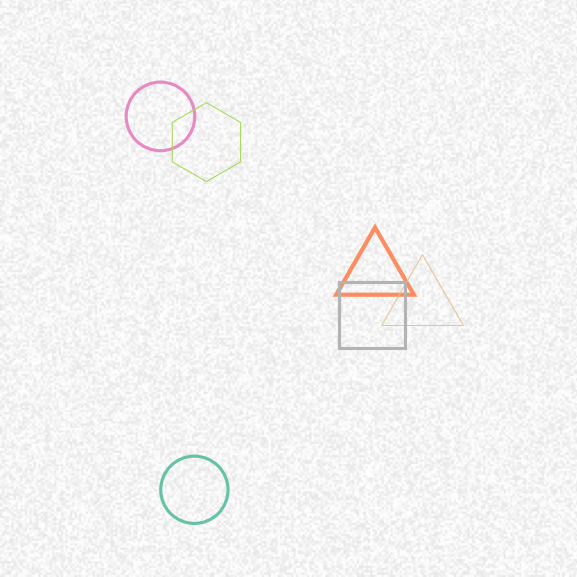[{"shape": "circle", "thickness": 1.5, "radius": 0.29, "center": [0.337, 0.151]}, {"shape": "triangle", "thickness": 2, "radius": 0.39, "center": [0.649, 0.528]}, {"shape": "circle", "thickness": 1.5, "radius": 0.3, "center": [0.278, 0.798]}, {"shape": "hexagon", "thickness": 0.5, "radius": 0.34, "center": [0.357, 0.753]}, {"shape": "triangle", "thickness": 0.5, "radius": 0.41, "center": [0.732, 0.476]}, {"shape": "square", "thickness": 1.5, "radius": 0.29, "center": [0.644, 0.453]}]